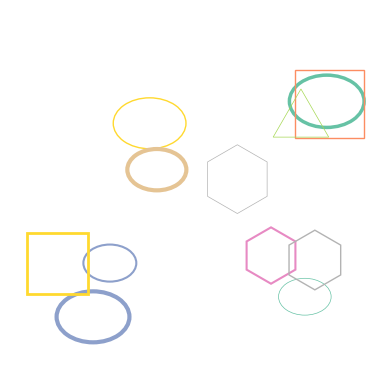[{"shape": "oval", "thickness": 2.5, "radius": 0.49, "center": [0.849, 0.737]}, {"shape": "oval", "thickness": 0.5, "radius": 0.34, "center": [0.792, 0.229]}, {"shape": "square", "thickness": 1, "radius": 0.44, "center": [0.856, 0.729]}, {"shape": "oval", "thickness": 1.5, "radius": 0.34, "center": [0.285, 0.317]}, {"shape": "oval", "thickness": 3, "radius": 0.47, "center": [0.242, 0.177]}, {"shape": "hexagon", "thickness": 1.5, "radius": 0.37, "center": [0.704, 0.336]}, {"shape": "triangle", "thickness": 0.5, "radius": 0.42, "center": [0.782, 0.686]}, {"shape": "square", "thickness": 2, "radius": 0.39, "center": [0.149, 0.315]}, {"shape": "oval", "thickness": 1, "radius": 0.47, "center": [0.389, 0.68]}, {"shape": "oval", "thickness": 3, "radius": 0.38, "center": [0.407, 0.559]}, {"shape": "hexagon", "thickness": 1, "radius": 0.39, "center": [0.818, 0.325]}, {"shape": "hexagon", "thickness": 0.5, "radius": 0.45, "center": [0.616, 0.535]}]